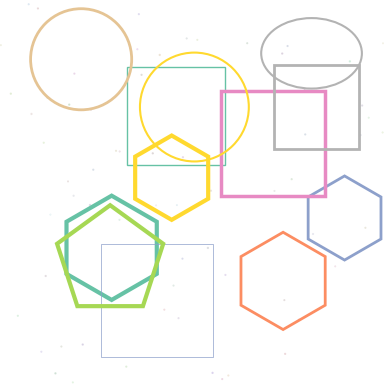[{"shape": "square", "thickness": 1, "radius": 0.64, "center": [0.457, 0.699]}, {"shape": "hexagon", "thickness": 3, "radius": 0.68, "center": [0.29, 0.356]}, {"shape": "hexagon", "thickness": 2, "radius": 0.63, "center": [0.735, 0.27]}, {"shape": "square", "thickness": 0.5, "radius": 0.73, "center": [0.408, 0.22]}, {"shape": "hexagon", "thickness": 2, "radius": 0.55, "center": [0.895, 0.434]}, {"shape": "square", "thickness": 2.5, "radius": 0.68, "center": [0.709, 0.628]}, {"shape": "pentagon", "thickness": 3, "radius": 0.72, "center": [0.286, 0.322]}, {"shape": "hexagon", "thickness": 3, "radius": 0.55, "center": [0.446, 0.538]}, {"shape": "circle", "thickness": 1.5, "radius": 0.71, "center": [0.505, 0.722]}, {"shape": "circle", "thickness": 2, "radius": 0.66, "center": [0.211, 0.846]}, {"shape": "square", "thickness": 2, "radius": 0.55, "center": [0.822, 0.723]}, {"shape": "oval", "thickness": 1.5, "radius": 0.65, "center": [0.809, 0.861]}]